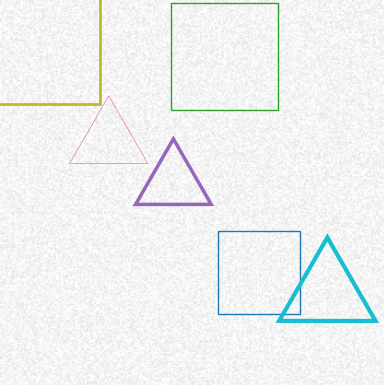[{"shape": "square", "thickness": 1, "radius": 0.54, "center": [0.673, 0.292]}, {"shape": "square", "thickness": 1, "radius": 0.69, "center": [0.583, 0.853]}, {"shape": "triangle", "thickness": 2.5, "radius": 0.57, "center": [0.45, 0.526]}, {"shape": "triangle", "thickness": 0.5, "radius": 0.59, "center": [0.283, 0.634]}, {"shape": "square", "thickness": 2, "radius": 0.74, "center": [0.113, 0.877]}, {"shape": "triangle", "thickness": 3, "radius": 0.72, "center": [0.85, 0.239]}]